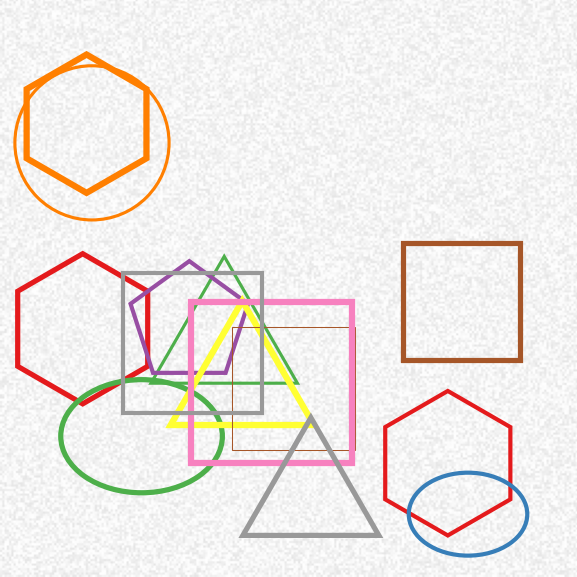[{"shape": "hexagon", "thickness": 2.5, "radius": 0.65, "center": [0.143, 0.43]}, {"shape": "hexagon", "thickness": 2, "radius": 0.63, "center": [0.775, 0.197]}, {"shape": "oval", "thickness": 2, "radius": 0.51, "center": [0.81, 0.109]}, {"shape": "oval", "thickness": 2.5, "radius": 0.7, "center": [0.245, 0.244]}, {"shape": "triangle", "thickness": 1.5, "radius": 0.73, "center": [0.388, 0.409]}, {"shape": "pentagon", "thickness": 2, "radius": 0.53, "center": [0.328, 0.44]}, {"shape": "circle", "thickness": 1.5, "radius": 0.67, "center": [0.159, 0.752]}, {"shape": "hexagon", "thickness": 3, "radius": 0.6, "center": [0.15, 0.785]}, {"shape": "triangle", "thickness": 3, "radius": 0.72, "center": [0.42, 0.335]}, {"shape": "square", "thickness": 0.5, "radius": 0.53, "center": [0.508, 0.326]}, {"shape": "square", "thickness": 2.5, "radius": 0.51, "center": [0.799, 0.477]}, {"shape": "square", "thickness": 3, "radius": 0.7, "center": [0.47, 0.337]}, {"shape": "square", "thickness": 2, "radius": 0.61, "center": [0.333, 0.406]}, {"shape": "triangle", "thickness": 2.5, "radius": 0.68, "center": [0.538, 0.14]}]